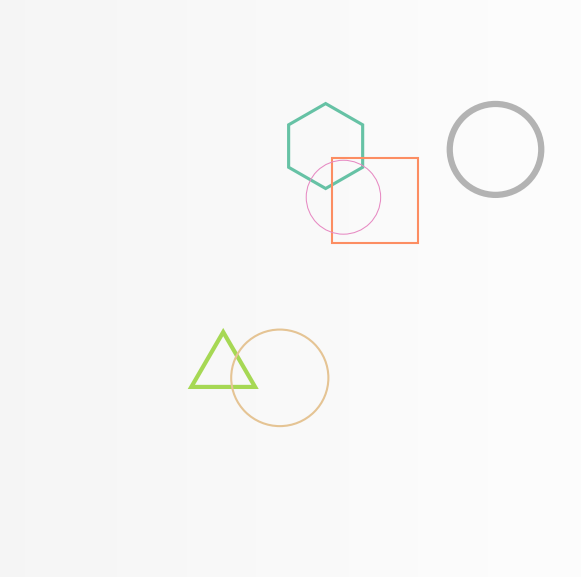[{"shape": "hexagon", "thickness": 1.5, "radius": 0.37, "center": [0.56, 0.746]}, {"shape": "square", "thickness": 1, "radius": 0.37, "center": [0.645, 0.653]}, {"shape": "circle", "thickness": 0.5, "radius": 0.32, "center": [0.591, 0.658]}, {"shape": "triangle", "thickness": 2, "radius": 0.32, "center": [0.384, 0.361]}, {"shape": "circle", "thickness": 1, "radius": 0.42, "center": [0.481, 0.345]}, {"shape": "circle", "thickness": 3, "radius": 0.39, "center": [0.852, 0.74]}]